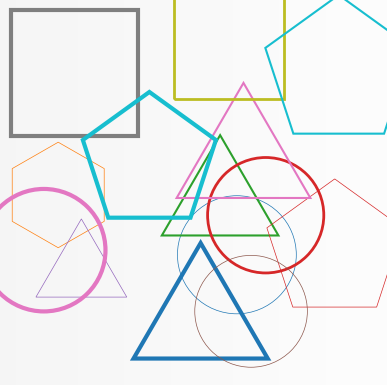[{"shape": "circle", "thickness": 0.5, "radius": 0.77, "center": [0.611, 0.338]}, {"shape": "triangle", "thickness": 3, "radius": 1.0, "center": [0.518, 0.169]}, {"shape": "hexagon", "thickness": 0.5, "radius": 0.69, "center": [0.15, 0.494]}, {"shape": "triangle", "thickness": 1.5, "radius": 0.87, "center": [0.568, 0.475]}, {"shape": "circle", "thickness": 2, "radius": 0.75, "center": [0.686, 0.441]}, {"shape": "pentagon", "thickness": 0.5, "radius": 0.92, "center": [0.864, 0.351]}, {"shape": "triangle", "thickness": 0.5, "radius": 0.68, "center": [0.21, 0.296]}, {"shape": "circle", "thickness": 0.5, "radius": 0.73, "center": [0.648, 0.191]}, {"shape": "triangle", "thickness": 1.5, "radius": 1.0, "center": [0.628, 0.585]}, {"shape": "circle", "thickness": 3, "radius": 0.8, "center": [0.113, 0.35]}, {"shape": "square", "thickness": 3, "radius": 0.82, "center": [0.193, 0.81]}, {"shape": "square", "thickness": 2, "radius": 0.71, "center": [0.591, 0.885]}, {"shape": "pentagon", "thickness": 3, "radius": 0.9, "center": [0.385, 0.581]}, {"shape": "pentagon", "thickness": 1.5, "radius": 1.0, "center": [0.874, 0.814]}]